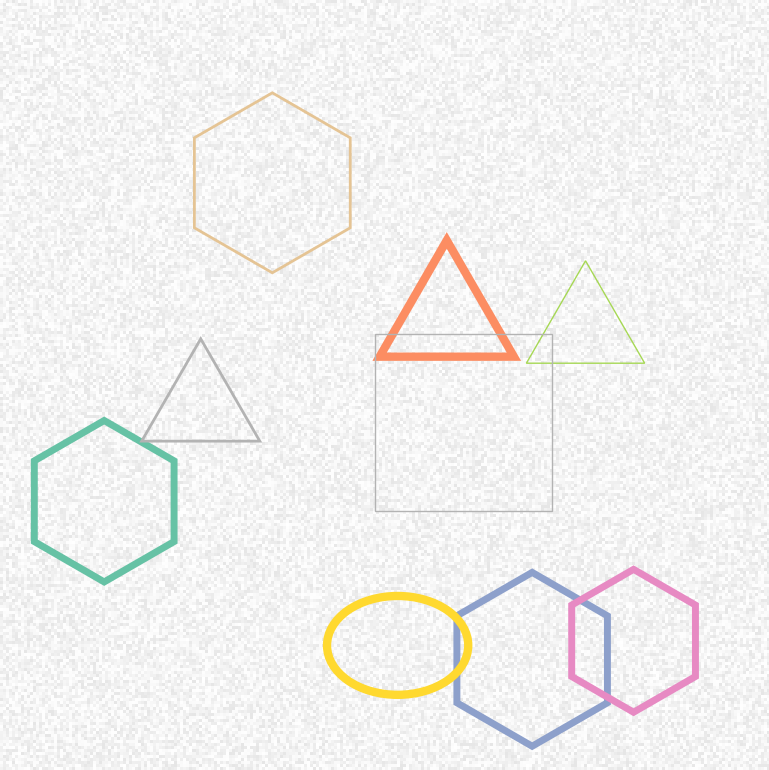[{"shape": "hexagon", "thickness": 2.5, "radius": 0.52, "center": [0.135, 0.349]}, {"shape": "triangle", "thickness": 3, "radius": 0.5, "center": [0.58, 0.587]}, {"shape": "hexagon", "thickness": 2.5, "radius": 0.56, "center": [0.691, 0.144]}, {"shape": "hexagon", "thickness": 2.5, "radius": 0.46, "center": [0.823, 0.168]}, {"shape": "triangle", "thickness": 0.5, "radius": 0.44, "center": [0.76, 0.573]}, {"shape": "oval", "thickness": 3, "radius": 0.46, "center": [0.516, 0.162]}, {"shape": "hexagon", "thickness": 1, "radius": 0.58, "center": [0.354, 0.763]}, {"shape": "triangle", "thickness": 1, "radius": 0.44, "center": [0.261, 0.471]}, {"shape": "square", "thickness": 0.5, "radius": 0.57, "center": [0.602, 0.451]}]